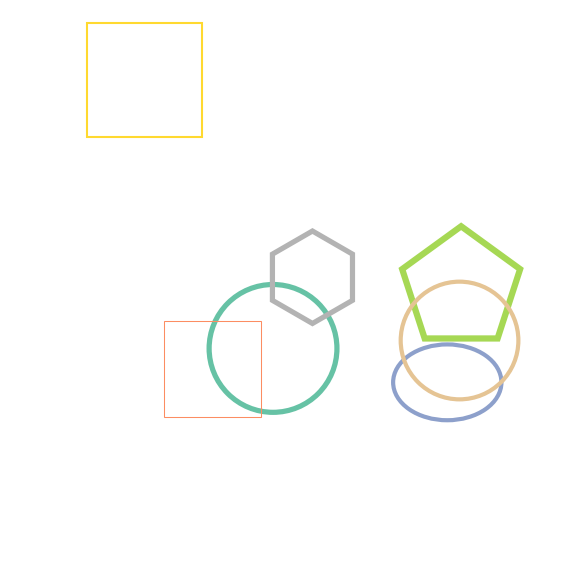[{"shape": "circle", "thickness": 2.5, "radius": 0.55, "center": [0.473, 0.396]}, {"shape": "square", "thickness": 0.5, "radius": 0.42, "center": [0.368, 0.361]}, {"shape": "oval", "thickness": 2, "radius": 0.47, "center": [0.775, 0.337]}, {"shape": "pentagon", "thickness": 3, "radius": 0.54, "center": [0.799, 0.5]}, {"shape": "square", "thickness": 1, "radius": 0.5, "center": [0.25, 0.861]}, {"shape": "circle", "thickness": 2, "radius": 0.51, "center": [0.796, 0.41]}, {"shape": "hexagon", "thickness": 2.5, "radius": 0.4, "center": [0.541, 0.519]}]